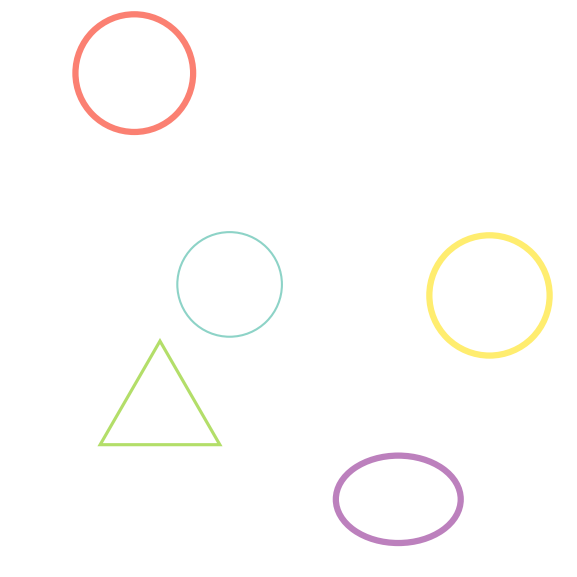[{"shape": "circle", "thickness": 1, "radius": 0.45, "center": [0.398, 0.507]}, {"shape": "circle", "thickness": 3, "radius": 0.51, "center": [0.233, 0.872]}, {"shape": "triangle", "thickness": 1.5, "radius": 0.6, "center": [0.277, 0.289]}, {"shape": "oval", "thickness": 3, "radius": 0.54, "center": [0.69, 0.135]}, {"shape": "circle", "thickness": 3, "radius": 0.52, "center": [0.848, 0.488]}]